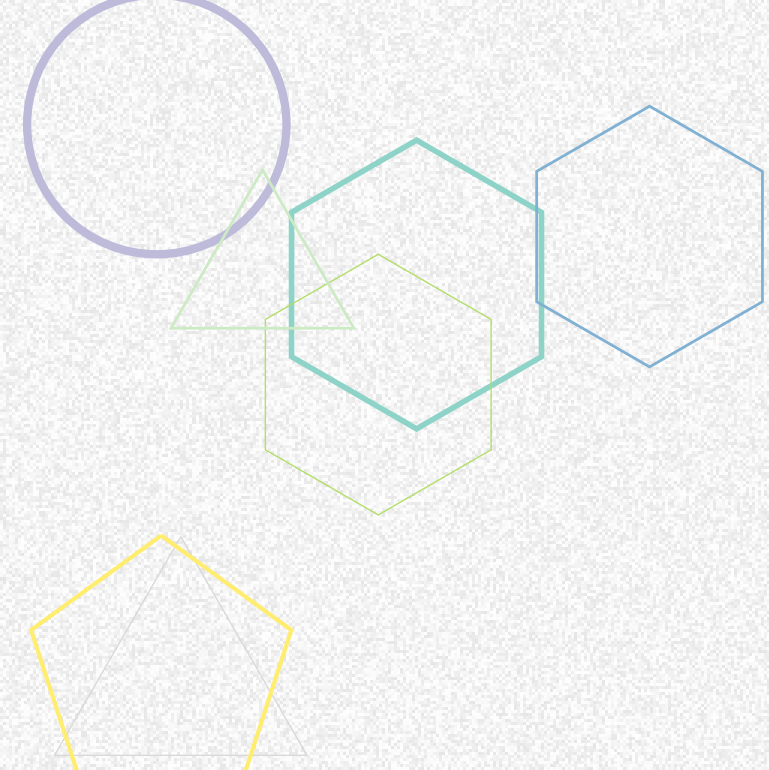[{"shape": "hexagon", "thickness": 2, "radius": 0.94, "center": [0.541, 0.63]}, {"shape": "circle", "thickness": 3, "radius": 0.84, "center": [0.204, 0.838]}, {"shape": "hexagon", "thickness": 1, "radius": 0.85, "center": [0.844, 0.693]}, {"shape": "hexagon", "thickness": 0.5, "radius": 0.85, "center": [0.491, 0.5]}, {"shape": "triangle", "thickness": 0.5, "radius": 0.95, "center": [0.235, 0.114]}, {"shape": "triangle", "thickness": 1, "radius": 0.69, "center": [0.341, 0.642]}, {"shape": "pentagon", "thickness": 1.5, "radius": 0.89, "center": [0.209, 0.127]}]